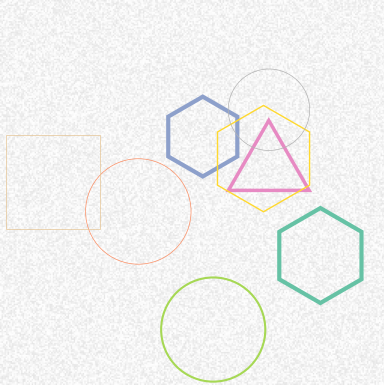[{"shape": "hexagon", "thickness": 3, "radius": 0.62, "center": [0.832, 0.336]}, {"shape": "circle", "thickness": 0.5, "radius": 0.68, "center": [0.359, 0.451]}, {"shape": "hexagon", "thickness": 3, "radius": 0.52, "center": [0.527, 0.645]}, {"shape": "triangle", "thickness": 2.5, "radius": 0.61, "center": [0.698, 0.566]}, {"shape": "circle", "thickness": 1.5, "radius": 0.68, "center": [0.554, 0.144]}, {"shape": "hexagon", "thickness": 1, "radius": 0.69, "center": [0.684, 0.588]}, {"shape": "square", "thickness": 0.5, "radius": 0.61, "center": [0.138, 0.527]}, {"shape": "circle", "thickness": 0.5, "radius": 0.53, "center": [0.699, 0.715]}]